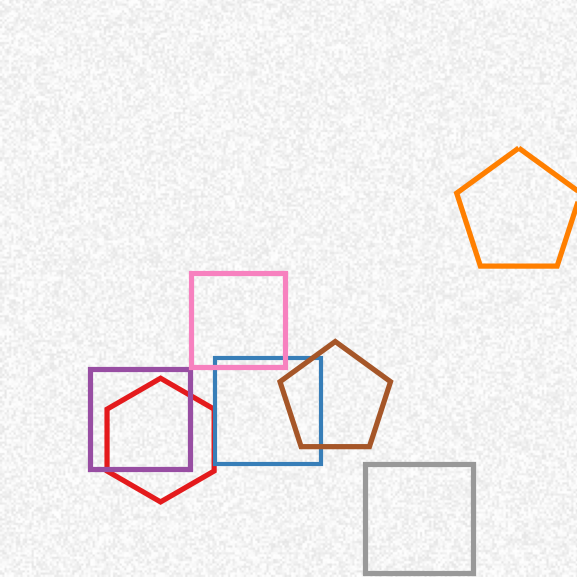[{"shape": "hexagon", "thickness": 2.5, "radius": 0.54, "center": [0.278, 0.237]}, {"shape": "square", "thickness": 2, "radius": 0.46, "center": [0.464, 0.288]}, {"shape": "square", "thickness": 2.5, "radius": 0.43, "center": [0.243, 0.273]}, {"shape": "pentagon", "thickness": 2.5, "radius": 0.57, "center": [0.898, 0.63]}, {"shape": "pentagon", "thickness": 2.5, "radius": 0.5, "center": [0.581, 0.307]}, {"shape": "square", "thickness": 2.5, "radius": 0.41, "center": [0.413, 0.444]}, {"shape": "square", "thickness": 2.5, "radius": 0.47, "center": [0.726, 0.101]}]